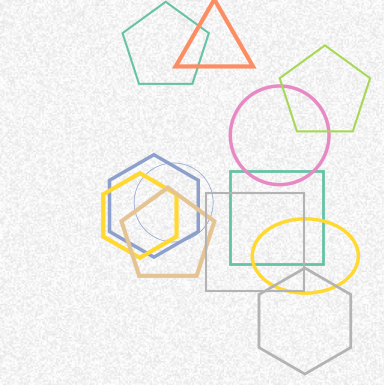[{"shape": "pentagon", "thickness": 1.5, "radius": 0.59, "center": [0.43, 0.877]}, {"shape": "square", "thickness": 2, "radius": 0.6, "center": [0.717, 0.436]}, {"shape": "triangle", "thickness": 3, "radius": 0.58, "center": [0.557, 0.885]}, {"shape": "hexagon", "thickness": 2.5, "radius": 0.67, "center": [0.4, 0.465]}, {"shape": "circle", "thickness": 0.5, "radius": 0.51, "center": [0.451, 0.474]}, {"shape": "circle", "thickness": 2.5, "radius": 0.64, "center": [0.726, 0.649]}, {"shape": "pentagon", "thickness": 1.5, "radius": 0.62, "center": [0.844, 0.759]}, {"shape": "hexagon", "thickness": 3, "radius": 0.55, "center": [0.363, 0.44]}, {"shape": "oval", "thickness": 2.5, "radius": 0.69, "center": [0.793, 0.335]}, {"shape": "pentagon", "thickness": 3, "radius": 0.63, "center": [0.436, 0.386]}, {"shape": "square", "thickness": 1.5, "radius": 0.64, "center": [0.662, 0.372]}, {"shape": "hexagon", "thickness": 2, "radius": 0.69, "center": [0.792, 0.166]}]